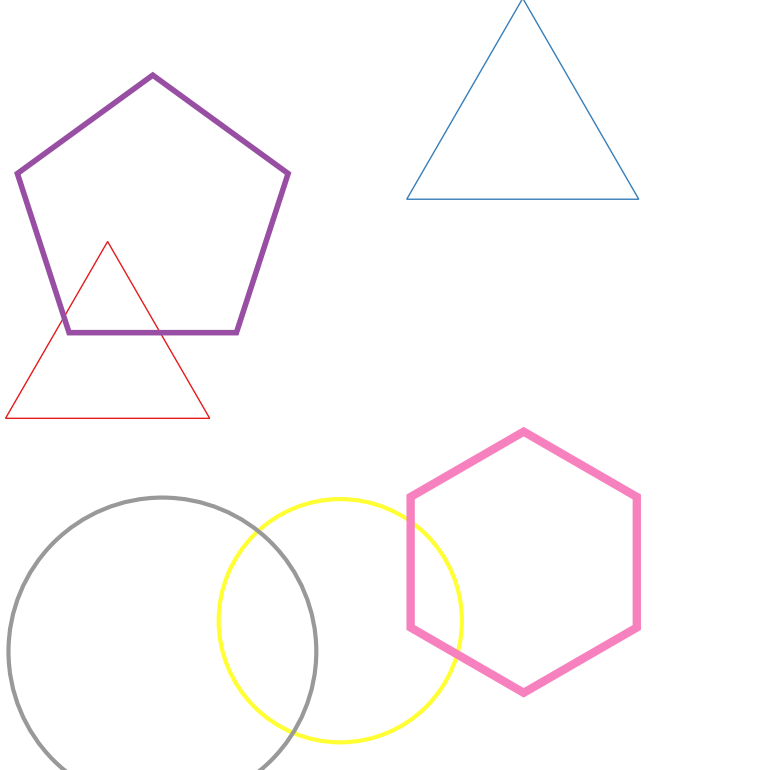[{"shape": "triangle", "thickness": 0.5, "radius": 0.77, "center": [0.14, 0.533]}, {"shape": "triangle", "thickness": 0.5, "radius": 0.87, "center": [0.679, 0.828]}, {"shape": "pentagon", "thickness": 2, "radius": 0.92, "center": [0.198, 0.718]}, {"shape": "circle", "thickness": 1.5, "radius": 0.79, "center": [0.442, 0.194]}, {"shape": "hexagon", "thickness": 3, "radius": 0.85, "center": [0.68, 0.27]}, {"shape": "circle", "thickness": 1.5, "radius": 1.0, "center": [0.211, 0.154]}]